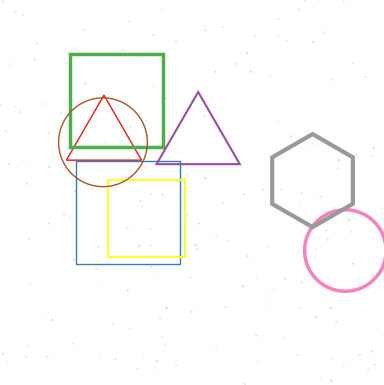[{"shape": "triangle", "thickness": 1, "radius": 0.56, "center": [0.27, 0.64]}, {"shape": "square", "thickness": 1, "radius": 0.67, "center": [0.332, 0.448]}, {"shape": "square", "thickness": 2.5, "radius": 0.61, "center": [0.303, 0.739]}, {"shape": "triangle", "thickness": 1.5, "radius": 0.62, "center": [0.515, 0.636]}, {"shape": "square", "thickness": 1.5, "radius": 0.5, "center": [0.381, 0.433]}, {"shape": "circle", "thickness": 1, "radius": 0.58, "center": [0.267, 0.63]}, {"shape": "circle", "thickness": 2.5, "radius": 0.53, "center": [0.897, 0.349]}, {"shape": "hexagon", "thickness": 3, "radius": 0.6, "center": [0.812, 0.531]}]